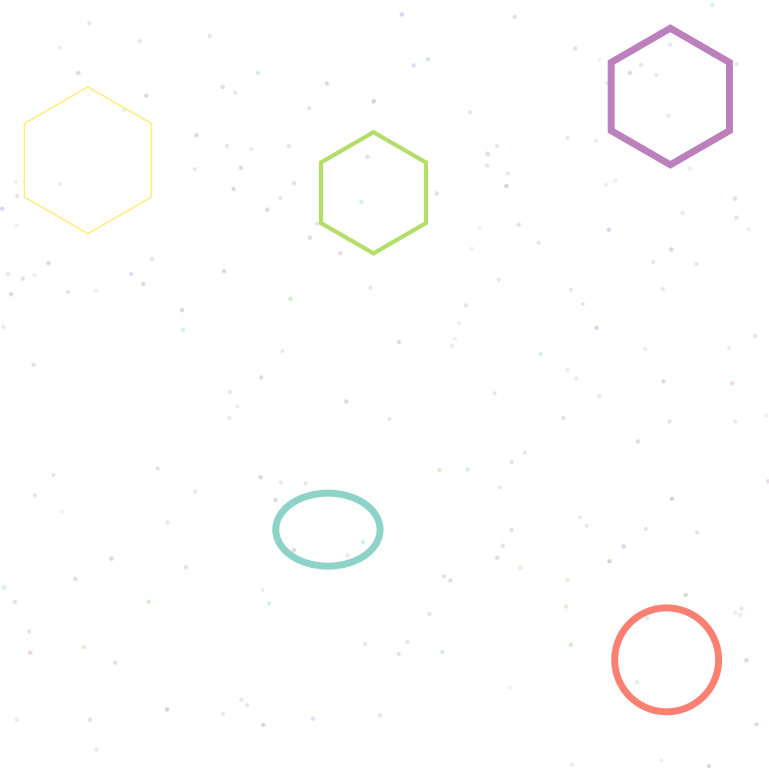[{"shape": "oval", "thickness": 2.5, "radius": 0.34, "center": [0.426, 0.312]}, {"shape": "circle", "thickness": 2.5, "radius": 0.34, "center": [0.866, 0.143]}, {"shape": "hexagon", "thickness": 1.5, "radius": 0.39, "center": [0.485, 0.75]}, {"shape": "hexagon", "thickness": 2.5, "radius": 0.44, "center": [0.871, 0.875]}, {"shape": "hexagon", "thickness": 0.5, "radius": 0.48, "center": [0.114, 0.792]}]